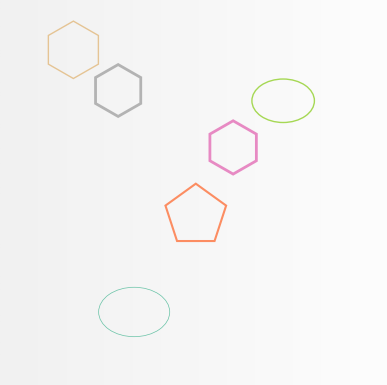[{"shape": "oval", "thickness": 0.5, "radius": 0.46, "center": [0.346, 0.19]}, {"shape": "pentagon", "thickness": 1.5, "radius": 0.41, "center": [0.505, 0.441]}, {"shape": "hexagon", "thickness": 2, "radius": 0.35, "center": [0.602, 0.617]}, {"shape": "oval", "thickness": 1, "radius": 0.4, "center": [0.731, 0.738]}, {"shape": "hexagon", "thickness": 1, "radius": 0.37, "center": [0.189, 0.871]}, {"shape": "hexagon", "thickness": 2, "radius": 0.34, "center": [0.305, 0.765]}]